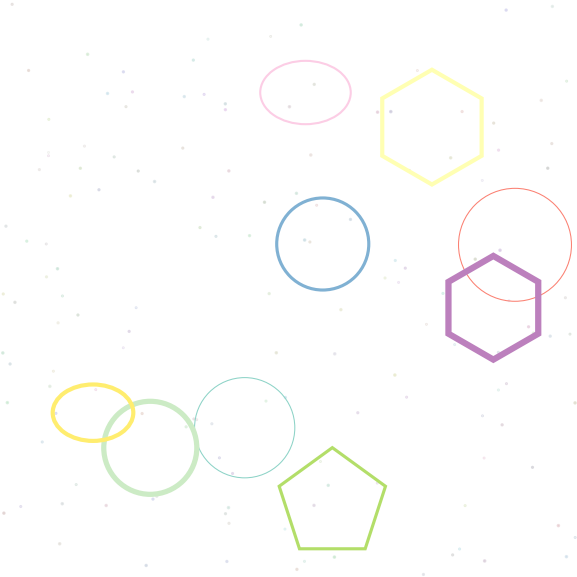[{"shape": "circle", "thickness": 0.5, "radius": 0.43, "center": [0.424, 0.258]}, {"shape": "hexagon", "thickness": 2, "radius": 0.5, "center": [0.748, 0.779]}, {"shape": "circle", "thickness": 0.5, "radius": 0.49, "center": [0.892, 0.575]}, {"shape": "circle", "thickness": 1.5, "radius": 0.4, "center": [0.559, 0.577]}, {"shape": "pentagon", "thickness": 1.5, "radius": 0.48, "center": [0.575, 0.127]}, {"shape": "oval", "thickness": 1, "radius": 0.39, "center": [0.529, 0.839]}, {"shape": "hexagon", "thickness": 3, "radius": 0.45, "center": [0.854, 0.466]}, {"shape": "circle", "thickness": 2.5, "radius": 0.4, "center": [0.26, 0.224]}, {"shape": "oval", "thickness": 2, "radius": 0.35, "center": [0.161, 0.285]}]